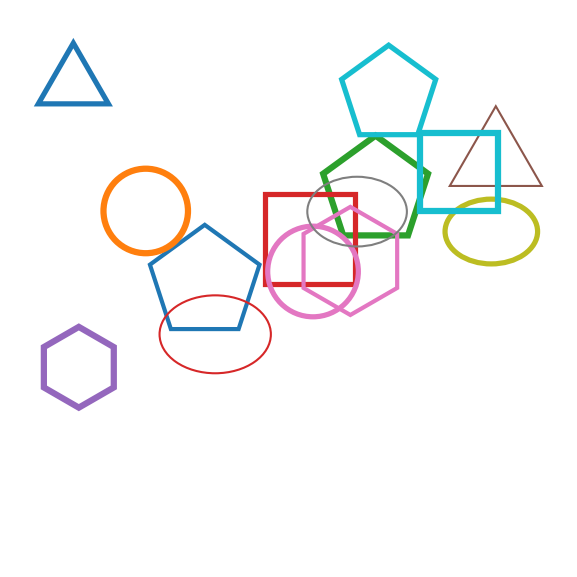[{"shape": "triangle", "thickness": 2.5, "radius": 0.35, "center": [0.127, 0.854]}, {"shape": "pentagon", "thickness": 2, "radius": 0.5, "center": [0.355, 0.51]}, {"shape": "circle", "thickness": 3, "radius": 0.37, "center": [0.252, 0.634]}, {"shape": "pentagon", "thickness": 3, "radius": 0.48, "center": [0.65, 0.669]}, {"shape": "oval", "thickness": 1, "radius": 0.48, "center": [0.373, 0.42]}, {"shape": "square", "thickness": 2.5, "radius": 0.39, "center": [0.536, 0.585]}, {"shape": "hexagon", "thickness": 3, "radius": 0.35, "center": [0.136, 0.363]}, {"shape": "triangle", "thickness": 1, "radius": 0.46, "center": [0.859, 0.723]}, {"shape": "hexagon", "thickness": 2, "radius": 0.47, "center": [0.607, 0.547]}, {"shape": "circle", "thickness": 2.5, "radius": 0.39, "center": [0.542, 0.529]}, {"shape": "oval", "thickness": 1, "radius": 0.43, "center": [0.618, 0.633]}, {"shape": "oval", "thickness": 2.5, "radius": 0.4, "center": [0.851, 0.598]}, {"shape": "square", "thickness": 3, "radius": 0.34, "center": [0.795, 0.702]}, {"shape": "pentagon", "thickness": 2.5, "radius": 0.43, "center": [0.673, 0.835]}]